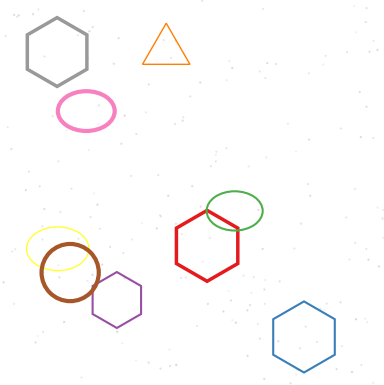[{"shape": "hexagon", "thickness": 2.5, "radius": 0.46, "center": [0.538, 0.361]}, {"shape": "hexagon", "thickness": 1.5, "radius": 0.46, "center": [0.79, 0.125]}, {"shape": "oval", "thickness": 1.5, "radius": 0.36, "center": [0.61, 0.452]}, {"shape": "hexagon", "thickness": 1.5, "radius": 0.36, "center": [0.303, 0.221]}, {"shape": "triangle", "thickness": 1, "radius": 0.36, "center": [0.432, 0.869]}, {"shape": "oval", "thickness": 1, "radius": 0.41, "center": [0.15, 0.354]}, {"shape": "circle", "thickness": 3, "radius": 0.37, "center": [0.182, 0.292]}, {"shape": "oval", "thickness": 3, "radius": 0.37, "center": [0.224, 0.711]}, {"shape": "hexagon", "thickness": 2.5, "radius": 0.45, "center": [0.148, 0.865]}]